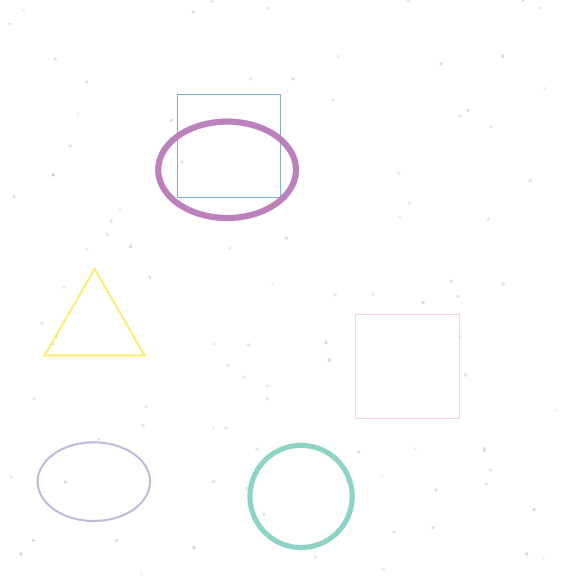[{"shape": "circle", "thickness": 2.5, "radius": 0.44, "center": [0.521, 0.14]}, {"shape": "oval", "thickness": 1, "radius": 0.49, "center": [0.162, 0.165]}, {"shape": "square", "thickness": 0.5, "radius": 0.45, "center": [0.396, 0.747]}, {"shape": "square", "thickness": 0.5, "radius": 0.45, "center": [0.705, 0.365]}, {"shape": "oval", "thickness": 3, "radius": 0.6, "center": [0.393, 0.705]}, {"shape": "triangle", "thickness": 1, "radius": 0.5, "center": [0.164, 0.434]}]